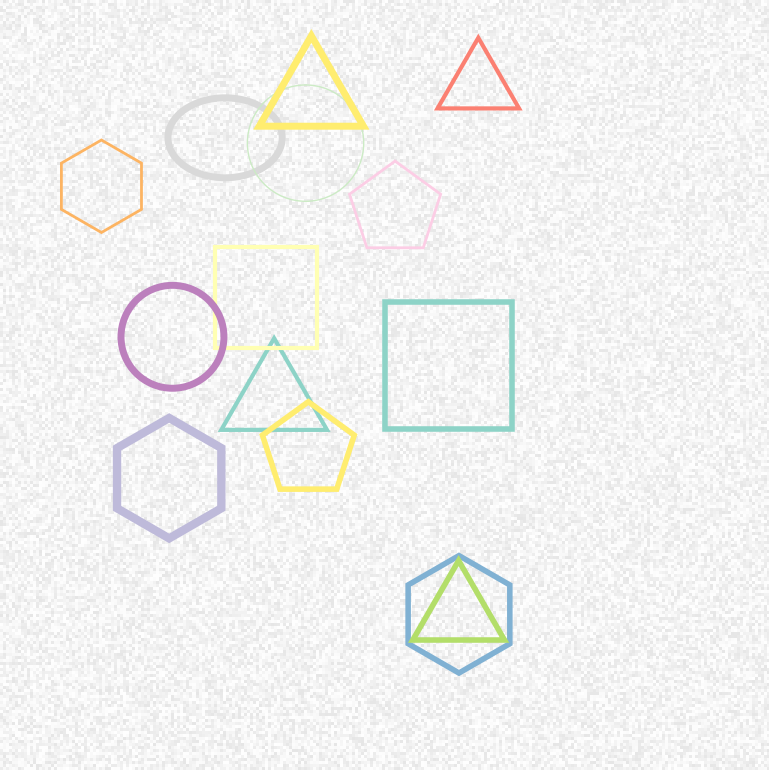[{"shape": "triangle", "thickness": 1.5, "radius": 0.4, "center": [0.356, 0.481]}, {"shape": "square", "thickness": 2, "radius": 0.41, "center": [0.582, 0.525]}, {"shape": "square", "thickness": 1.5, "radius": 0.33, "center": [0.345, 0.614]}, {"shape": "hexagon", "thickness": 3, "radius": 0.39, "center": [0.22, 0.379]}, {"shape": "triangle", "thickness": 1.5, "radius": 0.31, "center": [0.621, 0.89]}, {"shape": "hexagon", "thickness": 2, "radius": 0.38, "center": [0.596, 0.202]}, {"shape": "hexagon", "thickness": 1, "radius": 0.3, "center": [0.132, 0.758]}, {"shape": "triangle", "thickness": 2, "radius": 0.34, "center": [0.596, 0.203]}, {"shape": "pentagon", "thickness": 1, "radius": 0.31, "center": [0.513, 0.729]}, {"shape": "oval", "thickness": 2.5, "radius": 0.37, "center": [0.292, 0.821]}, {"shape": "circle", "thickness": 2.5, "radius": 0.33, "center": [0.224, 0.563]}, {"shape": "circle", "thickness": 0.5, "radius": 0.38, "center": [0.397, 0.814]}, {"shape": "pentagon", "thickness": 2, "radius": 0.31, "center": [0.4, 0.415]}, {"shape": "triangle", "thickness": 2.5, "radius": 0.39, "center": [0.404, 0.875]}]